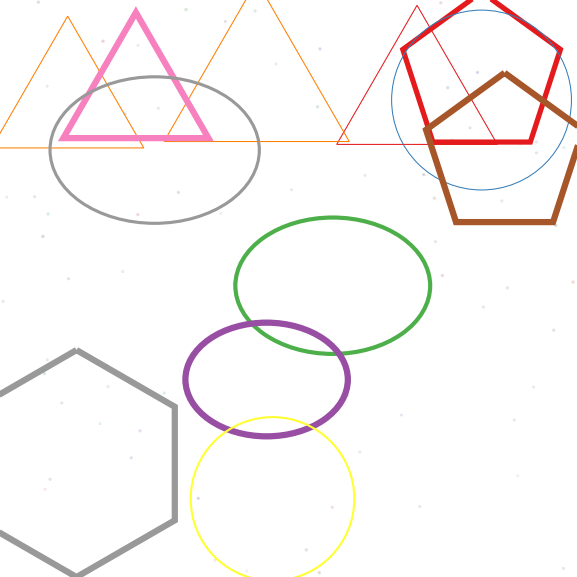[{"shape": "triangle", "thickness": 0.5, "radius": 0.8, "center": [0.722, 0.829]}, {"shape": "pentagon", "thickness": 2.5, "radius": 0.72, "center": [0.834, 0.869]}, {"shape": "circle", "thickness": 0.5, "radius": 0.78, "center": [0.834, 0.826]}, {"shape": "oval", "thickness": 2, "radius": 0.84, "center": [0.576, 0.504]}, {"shape": "oval", "thickness": 3, "radius": 0.7, "center": [0.462, 0.342]}, {"shape": "triangle", "thickness": 0.5, "radius": 0.76, "center": [0.117, 0.819]}, {"shape": "triangle", "thickness": 0.5, "radius": 0.93, "center": [0.444, 0.847]}, {"shape": "circle", "thickness": 1, "radius": 0.71, "center": [0.472, 0.135]}, {"shape": "pentagon", "thickness": 3, "radius": 0.71, "center": [0.874, 0.73]}, {"shape": "triangle", "thickness": 3, "radius": 0.73, "center": [0.235, 0.832]}, {"shape": "oval", "thickness": 1.5, "radius": 0.91, "center": [0.268, 0.739]}, {"shape": "hexagon", "thickness": 3, "radius": 0.98, "center": [0.132, 0.196]}]